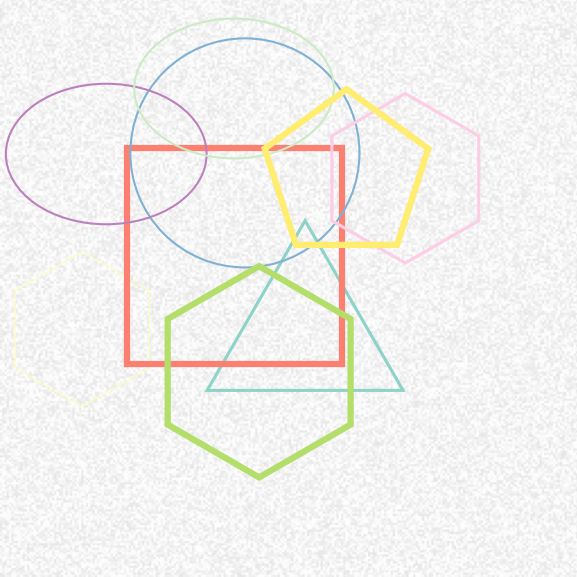[{"shape": "triangle", "thickness": 1.5, "radius": 0.98, "center": [0.528, 0.421]}, {"shape": "hexagon", "thickness": 0.5, "radius": 0.67, "center": [0.142, 0.429]}, {"shape": "square", "thickness": 3, "radius": 0.93, "center": [0.406, 0.556]}, {"shape": "circle", "thickness": 1, "radius": 0.99, "center": [0.424, 0.734]}, {"shape": "hexagon", "thickness": 3, "radius": 0.91, "center": [0.449, 0.355]}, {"shape": "hexagon", "thickness": 1.5, "radius": 0.73, "center": [0.702, 0.69]}, {"shape": "oval", "thickness": 1, "radius": 0.87, "center": [0.184, 0.732]}, {"shape": "oval", "thickness": 1, "radius": 0.86, "center": [0.405, 0.846]}, {"shape": "pentagon", "thickness": 3, "radius": 0.74, "center": [0.6, 0.696]}]